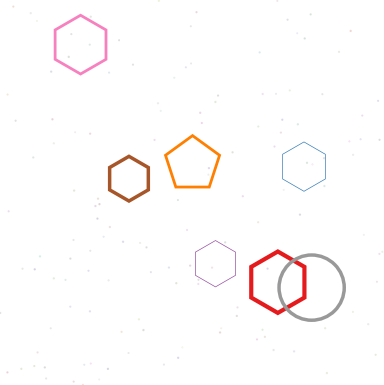[{"shape": "hexagon", "thickness": 3, "radius": 0.4, "center": [0.722, 0.267]}, {"shape": "hexagon", "thickness": 0.5, "radius": 0.32, "center": [0.79, 0.567]}, {"shape": "hexagon", "thickness": 0.5, "radius": 0.3, "center": [0.56, 0.315]}, {"shape": "pentagon", "thickness": 2, "radius": 0.37, "center": [0.5, 0.574]}, {"shape": "hexagon", "thickness": 2.5, "radius": 0.29, "center": [0.335, 0.536]}, {"shape": "hexagon", "thickness": 2, "radius": 0.38, "center": [0.209, 0.884]}, {"shape": "circle", "thickness": 2.5, "radius": 0.42, "center": [0.809, 0.253]}]